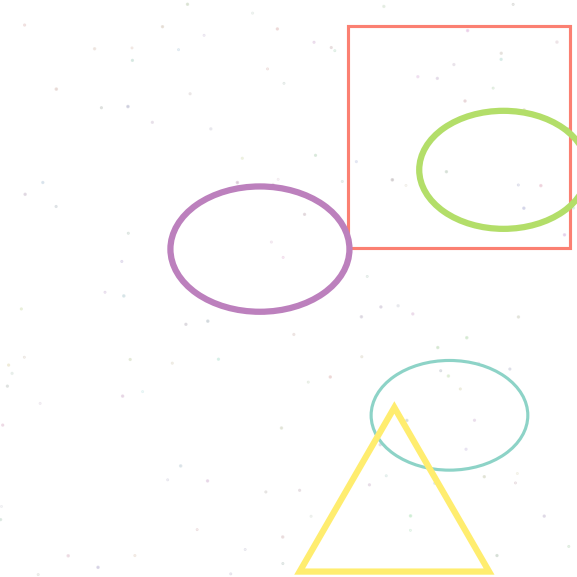[{"shape": "oval", "thickness": 1.5, "radius": 0.68, "center": [0.778, 0.28]}, {"shape": "square", "thickness": 1.5, "radius": 0.96, "center": [0.796, 0.762]}, {"shape": "oval", "thickness": 3, "radius": 0.73, "center": [0.872, 0.705]}, {"shape": "oval", "thickness": 3, "radius": 0.78, "center": [0.45, 0.568]}, {"shape": "triangle", "thickness": 3, "radius": 0.95, "center": [0.683, 0.104]}]